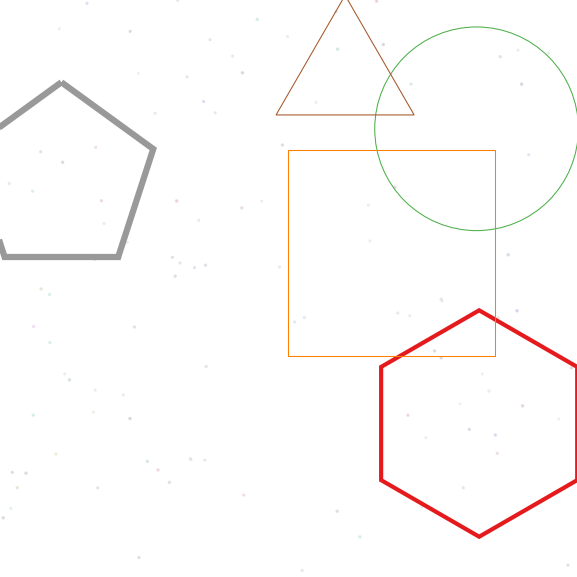[{"shape": "hexagon", "thickness": 2, "radius": 0.98, "center": [0.83, 0.266]}, {"shape": "circle", "thickness": 0.5, "radius": 0.88, "center": [0.825, 0.776]}, {"shape": "square", "thickness": 0.5, "radius": 0.89, "center": [0.678, 0.56]}, {"shape": "triangle", "thickness": 0.5, "radius": 0.69, "center": [0.598, 0.869]}, {"shape": "pentagon", "thickness": 3, "radius": 0.84, "center": [0.106, 0.689]}]